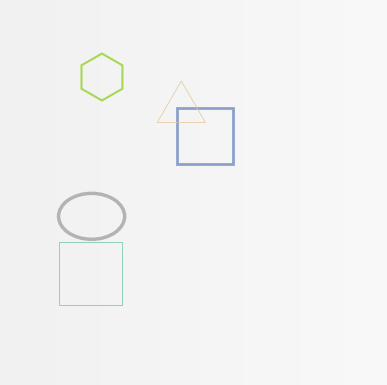[{"shape": "square", "thickness": 0.5, "radius": 0.41, "center": [0.233, 0.289]}, {"shape": "square", "thickness": 2, "radius": 0.36, "center": [0.529, 0.646]}, {"shape": "hexagon", "thickness": 1.5, "radius": 0.3, "center": [0.263, 0.8]}, {"shape": "triangle", "thickness": 0.5, "radius": 0.36, "center": [0.468, 0.718]}, {"shape": "oval", "thickness": 2.5, "radius": 0.43, "center": [0.236, 0.438]}]